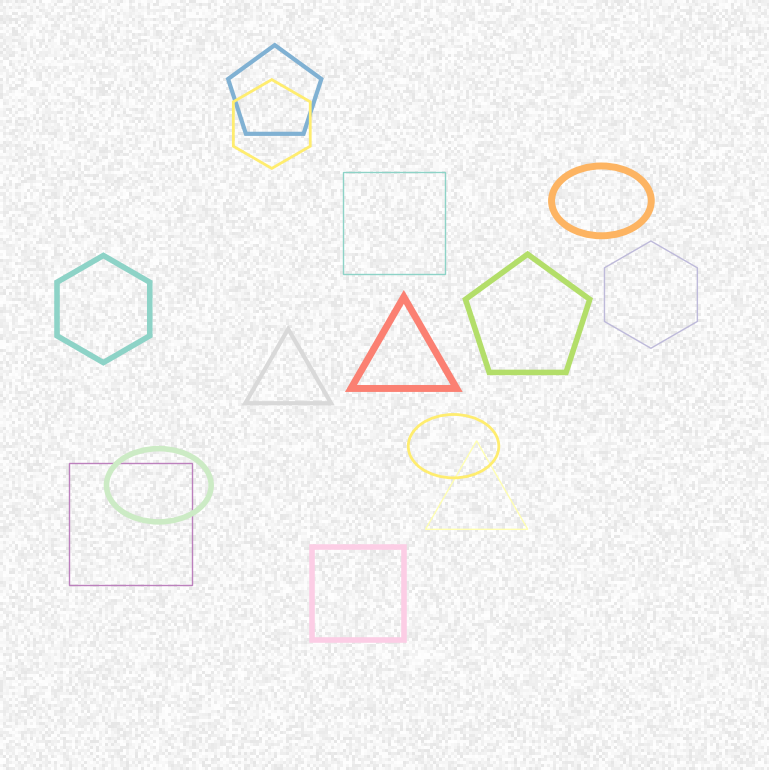[{"shape": "hexagon", "thickness": 2, "radius": 0.35, "center": [0.134, 0.599]}, {"shape": "square", "thickness": 0.5, "radius": 0.33, "center": [0.512, 0.71]}, {"shape": "triangle", "thickness": 0.5, "radius": 0.38, "center": [0.619, 0.351]}, {"shape": "hexagon", "thickness": 0.5, "radius": 0.35, "center": [0.845, 0.617]}, {"shape": "triangle", "thickness": 2.5, "radius": 0.4, "center": [0.524, 0.535]}, {"shape": "pentagon", "thickness": 1.5, "radius": 0.32, "center": [0.357, 0.878]}, {"shape": "oval", "thickness": 2.5, "radius": 0.32, "center": [0.781, 0.739]}, {"shape": "pentagon", "thickness": 2, "radius": 0.42, "center": [0.685, 0.585]}, {"shape": "square", "thickness": 2, "radius": 0.3, "center": [0.465, 0.23]}, {"shape": "triangle", "thickness": 1.5, "radius": 0.32, "center": [0.374, 0.508]}, {"shape": "square", "thickness": 0.5, "radius": 0.4, "center": [0.169, 0.319]}, {"shape": "oval", "thickness": 2, "radius": 0.34, "center": [0.206, 0.37]}, {"shape": "oval", "thickness": 1, "radius": 0.29, "center": [0.589, 0.421]}, {"shape": "hexagon", "thickness": 1, "radius": 0.29, "center": [0.353, 0.839]}]